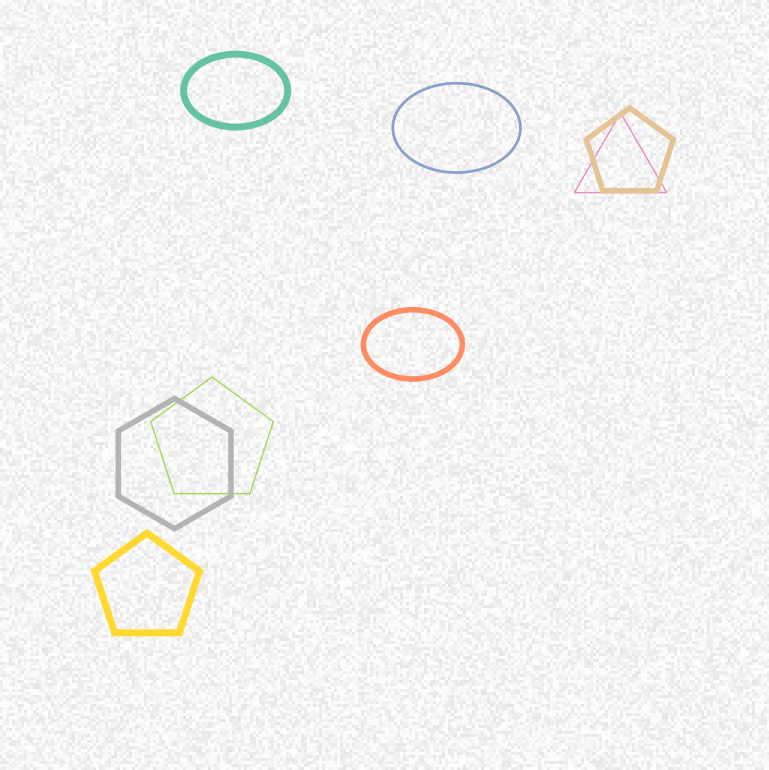[{"shape": "oval", "thickness": 2.5, "radius": 0.34, "center": [0.306, 0.882]}, {"shape": "oval", "thickness": 2, "radius": 0.32, "center": [0.536, 0.553]}, {"shape": "oval", "thickness": 1, "radius": 0.41, "center": [0.593, 0.834]}, {"shape": "triangle", "thickness": 0.5, "radius": 0.35, "center": [0.806, 0.784]}, {"shape": "pentagon", "thickness": 0.5, "radius": 0.42, "center": [0.275, 0.427]}, {"shape": "pentagon", "thickness": 2.5, "radius": 0.36, "center": [0.191, 0.236]}, {"shape": "pentagon", "thickness": 2, "radius": 0.3, "center": [0.818, 0.8]}, {"shape": "hexagon", "thickness": 2, "radius": 0.42, "center": [0.227, 0.398]}]